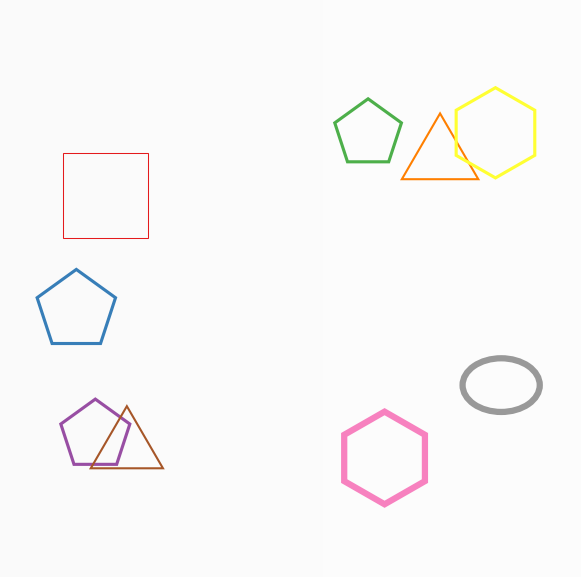[{"shape": "square", "thickness": 0.5, "radius": 0.37, "center": [0.182, 0.66]}, {"shape": "pentagon", "thickness": 1.5, "radius": 0.35, "center": [0.131, 0.462]}, {"shape": "pentagon", "thickness": 1.5, "radius": 0.3, "center": [0.633, 0.768]}, {"shape": "pentagon", "thickness": 1.5, "radius": 0.31, "center": [0.164, 0.246]}, {"shape": "triangle", "thickness": 1, "radius": 0.38, "center": [0.757, 0.727]}, {"shape": "hexagon", "thickness": 1.5, "radius": 0.39, "center": [0.852, 0.769]}, {"shape": "triangle", "thickness": 1, "radius": 0.36, "center": [0.218, 0.224]}, {"shape": "hexagon", "thickness": 3, "radius": 0.4, "center": [0.662, 0.206]}, {"shape": "oval", "thickness": 3, "radius": 0.33, "center": [0.862, 0.332]}]